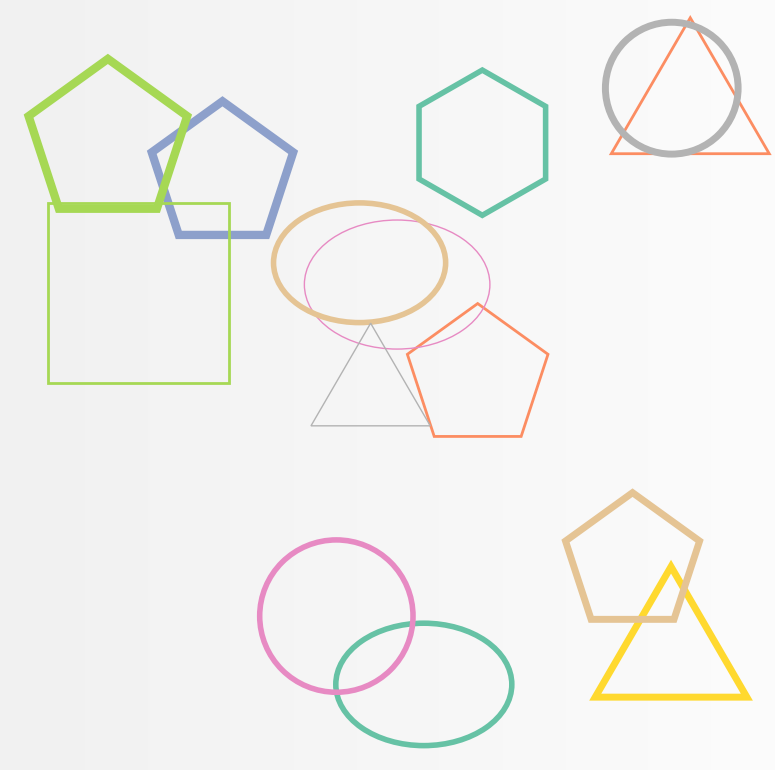[{"shape": "hexagon", "thickness": 2, "radius": 0.47, "center": [0.622, 0.815]}, {"shape": "oval", "thickness": 2, "radius": 0.57, "center": [0.547, 0.111]}, {"shape": "triangle", "thickness": 1, "radius": 0.59, "center": [0.891, 0.859]}, {"shape": "pentagon", "thickness": 1, "radius": 0.48, "center": [0.616, 0.51]}, {"shape": "pentagon", "thickness": 3, "radius": 0.48, "center": [0.287, 0.773]}, {"shape": "oval", "thickness": 0.5, "radius": 0.6, "center": [0.512, 0.63]}, {"shape": "circle", "thickness": 2, "radius": 0.49, "center": [0.434, 0.2]}, {"shape": "pentagon", "thickness": 3, "radius": 0.54, "center": [0.139, 0.816]}, {"shape": "square", "thickness": 1, "radius": 0.58, "center": [0.179, 0.62]}, {"shape": "triangle", "thickness": 2.5, "radius": 0.56, "center": [0.866, 0.151]}, {"shape": "pentagon", "thickness": 2.5, "radius": 0.45, "center": [0.816, 0.269]}, {"shape": "oval", "thickness": 2, "radius": 0.56, "center": [0.464, 0.659]}, {"shape": "circle", "thickness": 2.5, "radius": 0.43, "center": [0.867, 0.885]}, {"shape": "triangle", "thickness": 0.5, "radius": 0.44, "center": [0.478, 0.491]}]